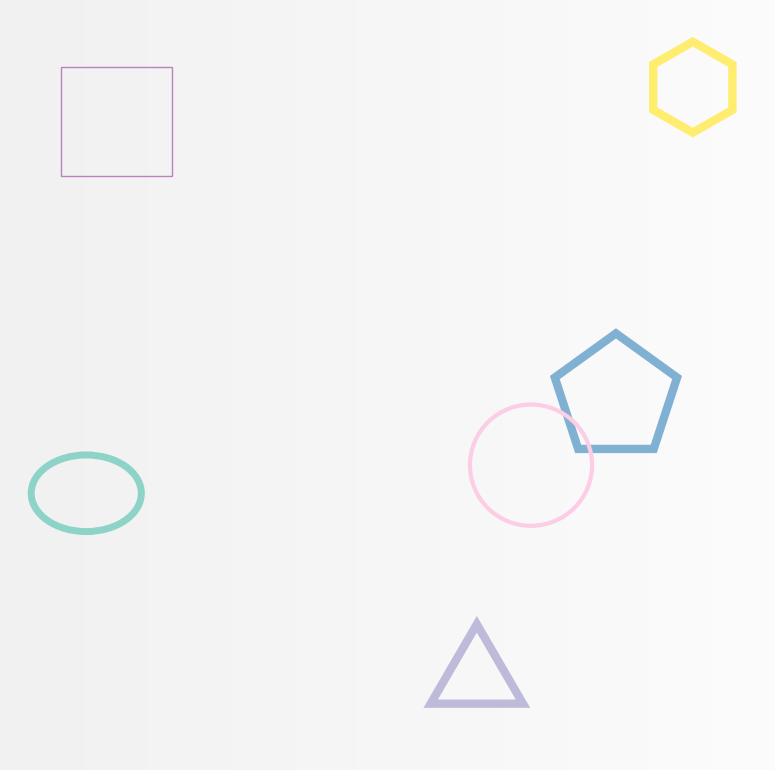[{"shape": "oval", "thickness": 2.5, "radius": 0.36, "center": [0.111, 0.359]}, {"shape": "triangle", "thickness": 3, "radius": 0.34, "center": [0.615, 0.121]}, {"shape": "pentagon", "thickness": 3, "radius": 0.41, "center": [0.795, 0.484]}, {"shape": "circle", "thickness": 1.5, "radius": 0.39, "center": [0.685, 0.396]}, {"shape": "square", "thickness": 0.5, "radius": 0.36, "center": [0.15, 0.843]}, {"shape": "hexagon", "thickness": 3, "radius": 0.29, "center": [0.894, 0.887]}]